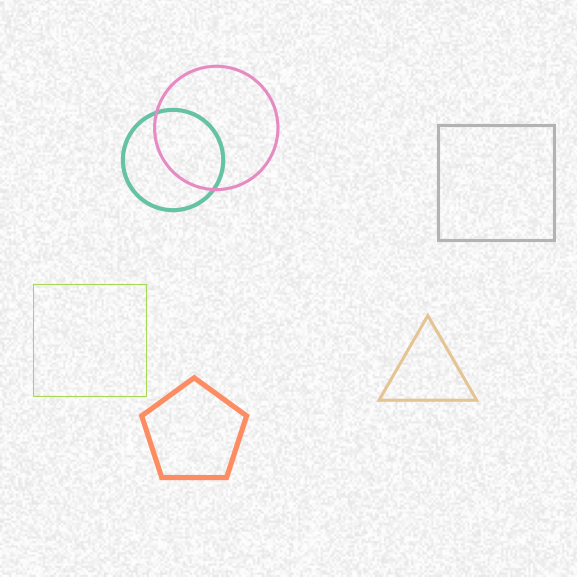[{"shape": "circle", "thickness": 2, "radius": 0.43, "center": [0.3, 0.722]}, {"shape": "pentagon", "thickness": 2.5, "radius": 0.48, "center": [0.336, 0.249]}, {"shape": "circle", "thickness": 1.5, "radius": 0.53, "center": [0.375, 0.778]}, {"shape": "square", "thickness": 0.5, "radius": 0.49, "center": [0.155, 0.411]}, {"shape": "triangle", "thickness": 1.5, "radius": 0.49, "center": [0.741, 0.355]}, {"shape": "square", "thickness": 1.5, "radius": 0.5, "center": [0.859, 0.683]}]